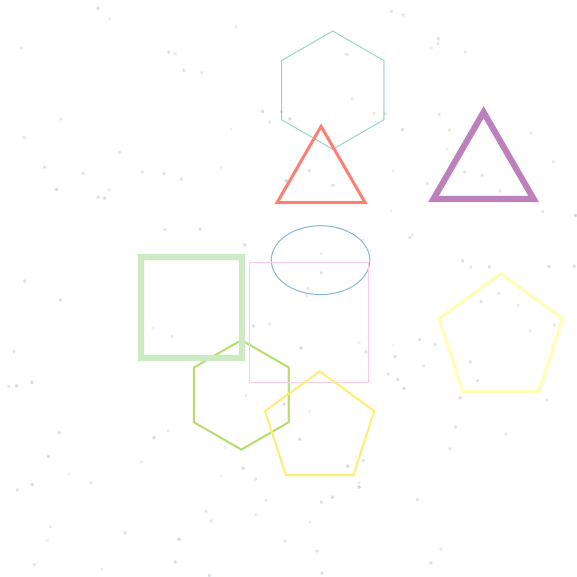[{"shape": "hexagon", "thickness": 0.5, "radius": 0.51, "center": [0.576, 0.843]}, {"shape": "pentagon", "thickness": 1.5, "radius": 0.56, "center": [0.867, 0.413]}, {"shape": "triangle", "thickness": 1.5, "radius": 0.44, "center": [0.556, 0.692]}, {"shape": "oval", "thickness": 0.5, "radius": 0.43, "center": [0.555, 0.549]}, {"shape": "hexagon", "thickness": 1, "radius": 0.47, "center": [0.418, 0.315]}, {"shape": "square", "thickness": 0.5, "radius": 0.52, "center": [0.534, 0.442]}, {"shape": "triangle", "thickness": 3, "radius": 0.5, "center": [0.837, 0.705]}, {"shape": "square", "thickness": 3, "radius": 0.44, "center": [0.331, 0.467]}, {"shape": "pentagon", "thickness": 1, "radius": 0.5, "center": [0.554, 0.257]}]